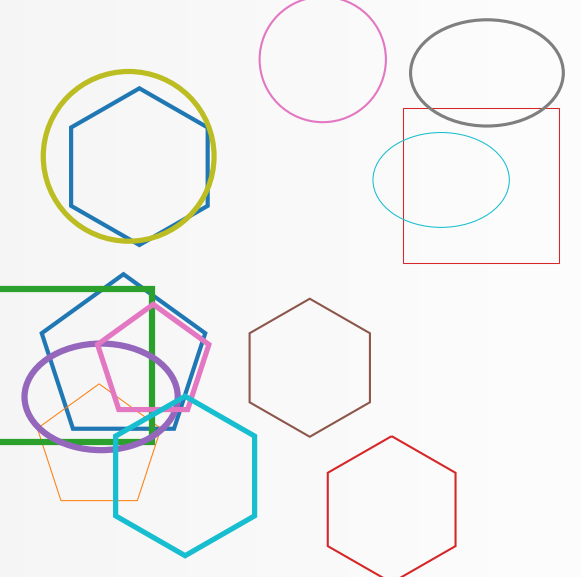[{"shape": "hexagon", "thickness": 2, "radius": 0.68, "center": [0.24, 0.711]}, {"shape": "pentagon", "thickness": 2, "radius": 0.74, "center": [0.212, 0.376]}, {"shape": "pentagon", "thickness": 0.5, "radius": 0.56, "center": [0.171, 0.223]}, {"shape": "square", "thickness": 3, "radius": 0.66, "center": [0.13, 0.366]}, {"shape": "hexagon", "thickness": 1, "radius": 0.63, "center": [0.674, 0.117]}, {"shape": "square", "thickness": 0.5, "radius": 0.67, "center": [0.827, 0.678]}, {"shape": "oval", "thickness": 3, "radius": 0.66, "center": [0.174, 0.312]}, {"shape": "hexagon", "thickness": 1, "radius": 0.6, "center": [0.533, 0.362]}, {"shape": "circle", "thickness": 1, "radius": 0.54, "center": [0.555, 0.896]}, {"shape": "pentagon", "thickness": 2.5, "radius": 0.5, "center": [0.264, 0.371]}, {"shape": "oval", "thickness": 1.5, "radius": 0.66, "center": [0.838, 0.873]}, {"shape": "circle", "thickness": 2.5, "radius": 0.73, "center": [0.221, 0.728]}, {"shape": "hexagon", "thickness": 2.5, "radius": 0.69, "center": [0.318, 0.175]}, {"shape": "oval", "thickness": 0.5, "radius": 0.59, "center": [0.759, 0.688]}]